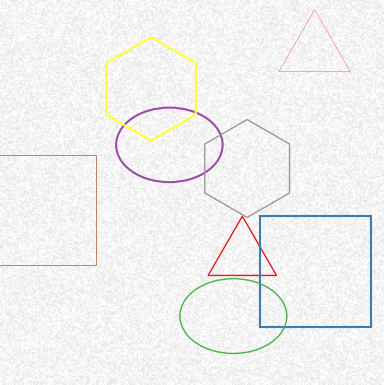[{"shape": "triangle", "thickness": 1, "radius": 0.51, "center": [0.629, 0.336]}, {"shape": "square", "thickness": 1.5, "radius": 0.72, "center": [0.82, 0.295]}, {"shape": "oval", "thickness": 1, "radius": 0.69, "center": [0.606, 0.179]}, {"shape": "oval", "thickness": 1.5, "radius": 0.69, "center": [0.44, 0.624]}, {"shape": "hexagon", "thickness": 1.5, "radius": 0.67, "center": [0.392, 0.769]}, {"shape": "square", "thickness": 0.5, "radius": 0.71, "center": [0.107, 0.455]}, {"shape": "triangle", "thickness": 0.5, "radius": 0.54, "center": [0.817, 0.868]}, {"shape": "hexagon", "thickness": 1, "radius": 0.64, "center": [0.642, 0.562]}]